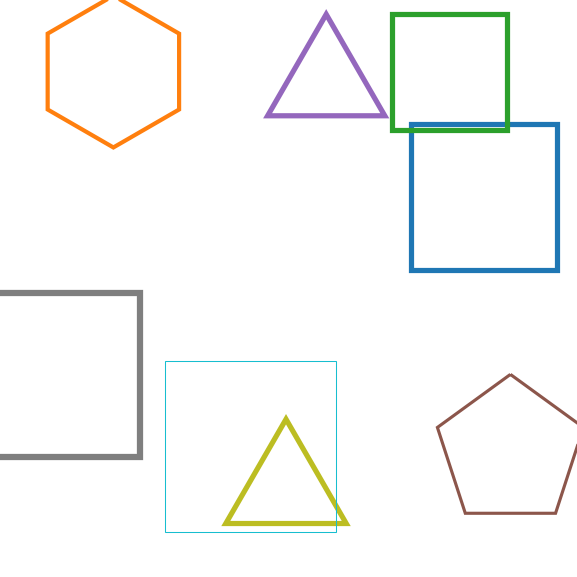[{"shape": "square", "thickness": 2.5, "radius": 0.63, "center": [0.838, 0.658]}, {"shape": "hexagon", "thickness": 2, "radius": 0.66, "center": [0.196, 0.875]}, {"shape": "square", "thickness": 2.5, "radius": 0.5, "center": [0.779, 0.874]}, {"shape": "triangle", "thickness": 2.5, "radius": 0.59, "center": [0.565, 0.857]}, {"shape": "pentagon", "thickness": 1.5, "radius": 0.66, "center": [0.884, 0.218]}, {"shape": "square", "thickness": 3, "radius": 0.71, "center": [0.1, 0.35]}, {"shape": "triangle", "thickness": 2.5, "radius": 0.6, "center": [0.495, 0.153]}, {"shape": "square", "thickness": 0.5, "radius": 0.74, "center": [0.434, 0.225]}]